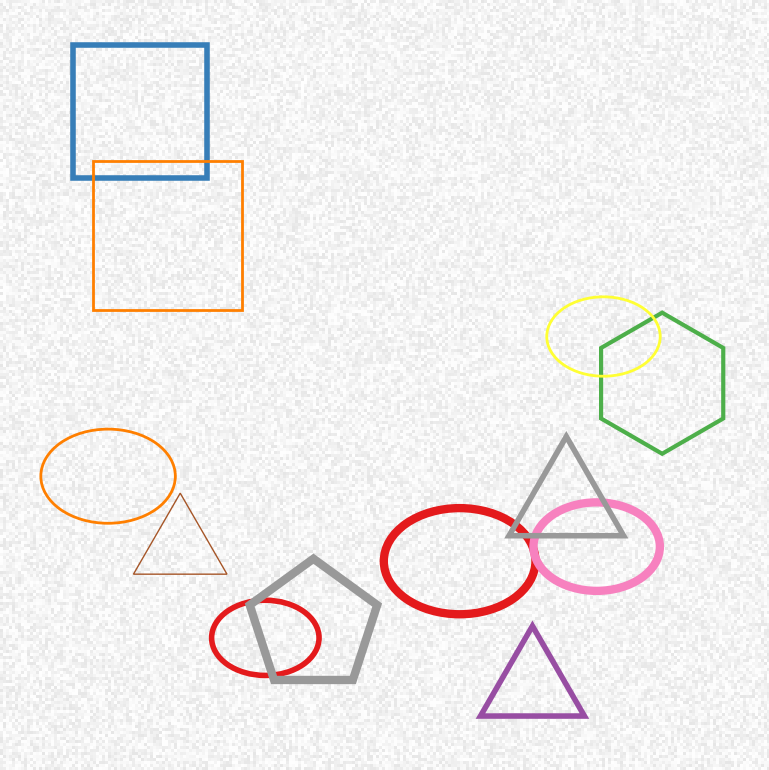[{"shape": "oval", "thickness": 2, "radius": 0.35, "center": [0.345, 0.172]}, {"shape": "oval", "thickness": 3, "radius": 0.49, "center": [0.597, 0.271]}, {"shape": "square", "thickness": 2, "radius": 0.43, "center": [0.182, 0.855]}, {"shape": "hexagon", "thickness": 1.5, "radius": 0.46, "center": [0.86, 0.502]}, {"shape": "triangle", "thickness": 2, "radius": 0.39, "center": [0.691, 0.109]}, {"shape": "oval", "thickness": 1, "radius": 0.44, "center": [0.14, 0.382]}, {"shape": "square", "thickness": 1, "radius": 0.48, "center": [0.217, 0.694]}, {"shape": "oval", "thickness": 1, "radius": 0.37, "center": [0.784, 0.563]}, {"shape": "triangle", "thickness": 0.5, "radius": 0.35, "center": [0.234, 0.289]}, {"shape": "oval", "thickness": 3, "radius": 0.41, "center": [0.775, 0.29]}, {"shape": "triangle", "thickness": 2, "radius": 0.43, "center": [0.735, 0.347]}, {"shape": "pentagon", "thickness": 3, "radius": 0.44, "center": [0.407, 0.187]}]